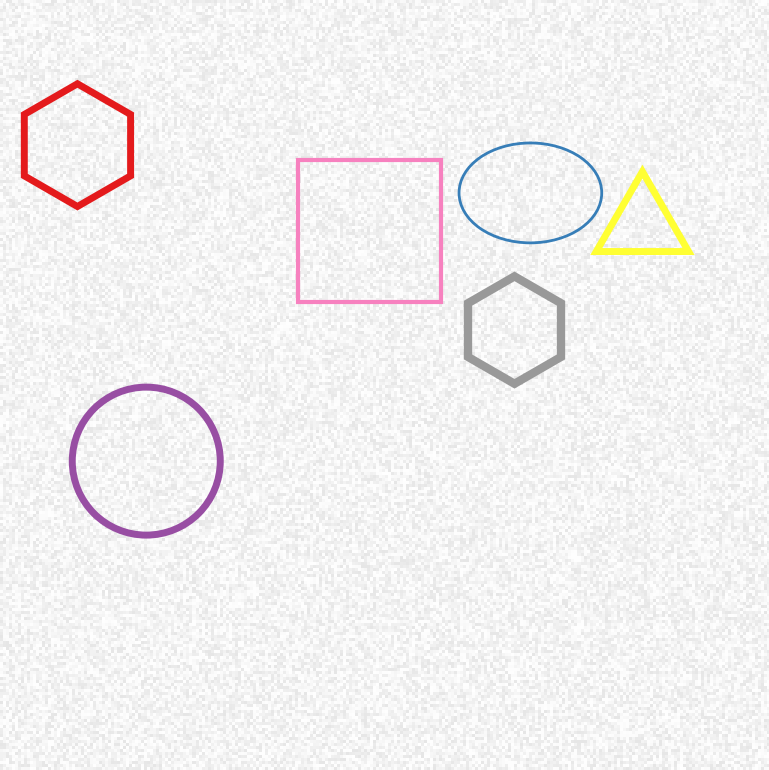[{"shape": "hexagon", "thickness": 2.5, "radius": 0.4, "center": [0.101, 0.811]}, {"shape": "oval", "thickness": 1, "radius": 0.46, "center": [0.689, 0.749]}, {"shape": "circle", "thickness": 2.5, "radius": 0.48, "center": [0.19, 0.401]}, {"shape": "triangle", "thickness": 2.5, "radius": 0.35, "center": [0.834, 0.708]}, {"shape": "square", "thickness": 1.5, "radius": 0.46, "center": [0.48, 0.7]}, {"shape": "hexagon", "thickness": 3, "radius": 0.35, "center": [0.668, 0.571]}]